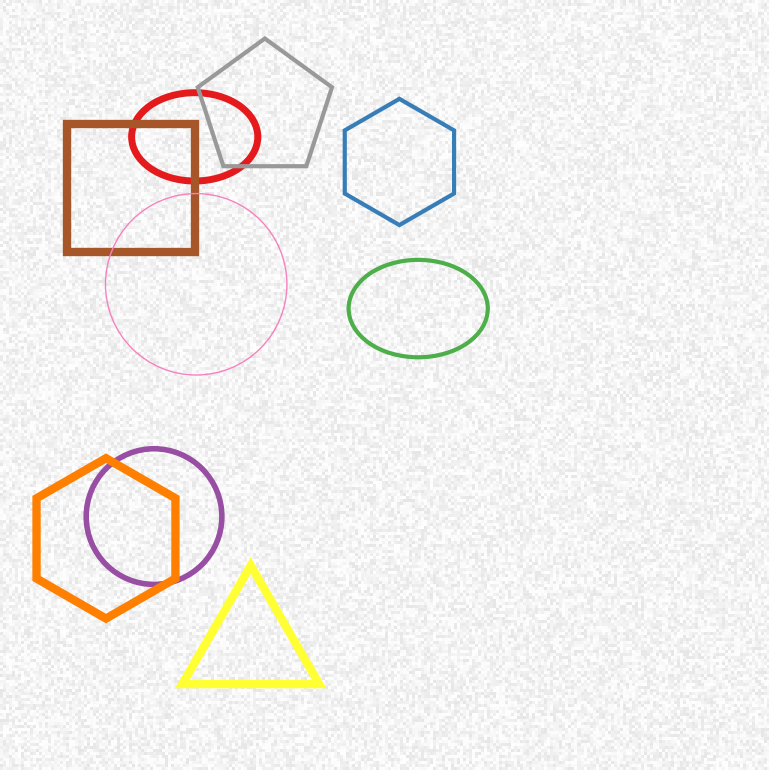[{"shape": "oval", "thickness": 2.5, "radius": 0.41, "center": [0.253, 0.822]}, {"shape": "hexagon", "thickness": 1.5, "radius": 0.41, "center": [0.519, 0.79]}, {"shape": "oval", "thickness": 1.5, "radius": 0.45, "center": [0.543, 0.599]}, {"shape": "circle", "thickness": 2, "radius": 0.44, "center": [0.2, 0.329]}, {"shape": "hexagon", "thickness": 3, "radius": 0.52, "center": [0.138, 0.301]}, {"shape": "triangle", "thickness": 3, "radius": 0.51, "center": [0.326, 0.163]}, {"shape": "square", "thickness": 3, "radius": 0.41, "center": [0.17, 0.756]}, {"shape": "circle", "thickness": 0.5, "radius": 0.59, "center": [0.255, 0.631]}, {"shape": "pentagon", "thickness": 1.5, "radius": 0.46, "center": [0.344, 0.858]}]